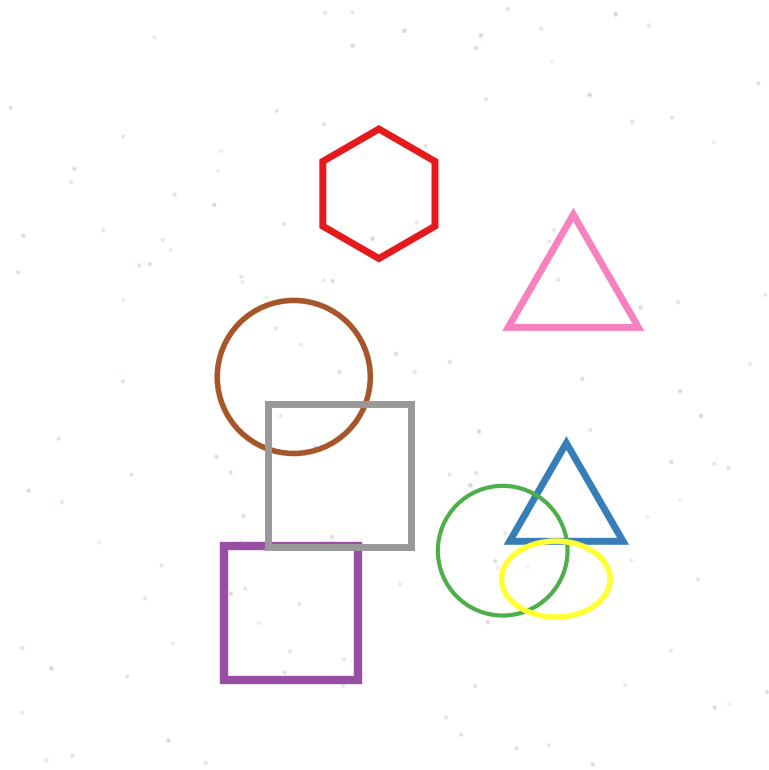[{"shape": "hexagon", "thickness": 2.5, "radius": 0.42, "center": [0.492, 0.748]}, {"shape": "triangle", "thickness": 2.5, "radius": 0.43, "center": [0.736, 0.34]}, {"shape": "circle", "thickness": 1.5, "radius": 0.42, "center": [0.653, 0.285]}, {"shape": "square", "thickness": 3, "radius": 0.44, "center": [0.378, 0.204]}, {"shape": "oval", "thickness": 2, "radius": 0.35, "center": [0.722, 0.248]}, {"shape": "circle", "thickness": 2, "radius": 0.5, "center": [0.382, 0.51]}, {"shape": "triangle", "thickness": 2.5, "radius": 0.49, "center": [0.745, 0.624]}, {"shape": "square", "thickness": 2.5, "radius": 0.46, "center": [0.441, 0.382]}]